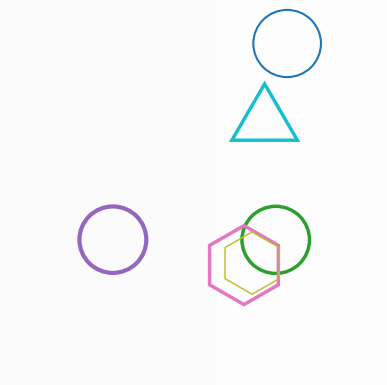[{"shape": "circle", "thickness": 1.5, "radius": 0.44, "center": [0.741, 0.887]}, {"shape": "circle", "thickness": 2.5, "radius": 0.44, "center": [0.712, 0.377]}, {"shape": "circle", "thickness": 3, "radius": 0.43, "center": [0.291, 0.377]}, {"shape": "hexagon", "thickness": 2.5, "radius": 0.51, "center": [0.63, 0.311]}, {"shape": "hexagon", "thickness": 1, "radius": 0.4, "center": [0.651, 0.317]}, {"shape": "triangle", "thickness": 2.5, "radius": 0.49, "center": [0.683, 0.685]}]